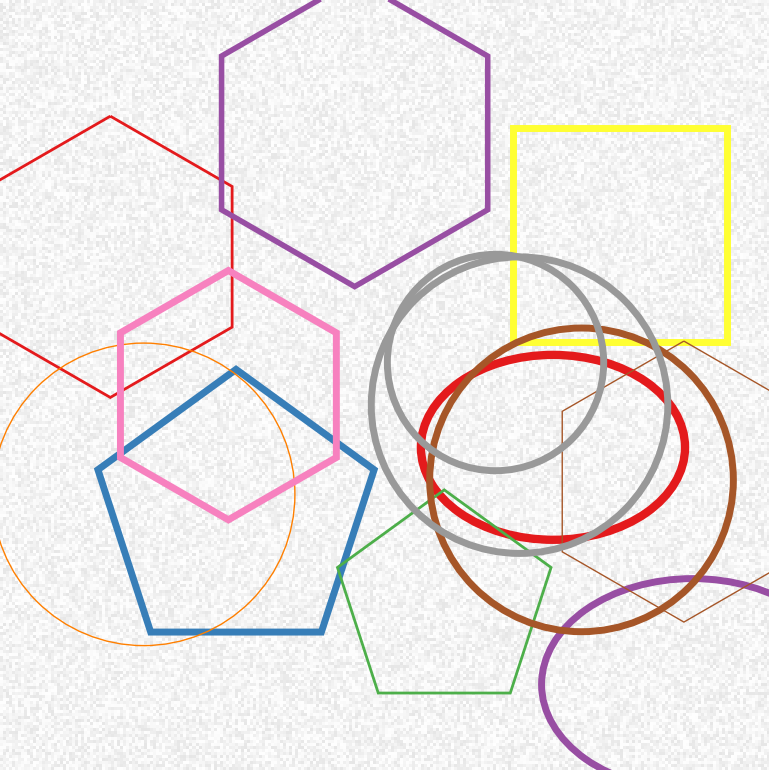[{"shape": "oval", "thickness": 3, "radius": 0.86, "center": [0.718, 0.419]}, {"shape": "hexagon", "thickness": 1, "radius": 0.91, "center": [0.143, 0.666]}, {"shape": "pentagon", "thickness": 2.5, "radius": 0.94, "center": [0.307, 0.332]}, {"shape": "pentagon", "thickness": 1, "radius": 0.73, "center": [0.577, 0.218]}, {"shape": "oval", "thickness": 2.5, "radius": 0.98, "center": [0.9, 0.111]}, {"shape": "hexagon", "thickness": 2, "radius": 1.0, "center": [0.461, 0.827]}, {"shape": "circle", "thickness": 0.5, "radius": 0.98, "center": [0.187, 0.358]}, {"shape": "square", "thickness": 2.5, "radius": 0.69, "center": [0.805, 0.695]}, {"shape": "circle", "thickness": 2.5, "radius": 0.99, "center": [0.755, 0.377]}, {"shape": "hexagon", "thickness": 0.5, "radius": 0.91, "center": [0.888, 0.375]}, {"shape": "hexagon", "thickness": 2.5, "radius": 0.81, "center": [0.297, 0.487]}, {"shape": "circle", "thickness": 2.5, "radius": 0.96, "center": [0.675, 0.474]}, {"shape": "circle", "thickness": 2.5, "radius": 0.7, "center": [0.644, 0.529]}]